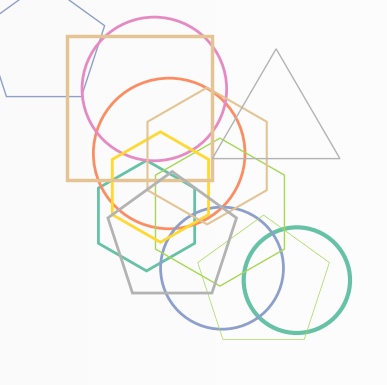[{"shape": "circle", "thickness": 3, "radius": 0.69, "center": [0.766, 0.272]}, {"shape": "hexagon", "thickness": 2, "radius": 0.72, "center": [0.378, 0.44]}, {"shape": "circle", "thickness": 2, "radius": 0.98, "center": [0.437, 0.601]}, {"shape": "circle", "thickness": 2, "radius": 0.79, "center": [0.573, 0.303]}, {"shape": "pentagon", "thickness": 1, "radius": 0.82, "center": [0.113, 0.882]}, {"shape": "circle", "thickness": 2, "radius": 0.93, "center": [0.398, 0.769]}, {"shape": "hexagon", "thickness": 1, "radius": 0.96, "center": [0.568, 0.449]}, {"shape": "pentagon", "thickness": 0.5, "radius": 0.89, "center": [0.68, 0.263]}, {"shape": "hexagon", "thickness": 2, "radius": 0.72, "center": [0.414, 0.514]}, {"shape": "hexagon", "thickness": 1.5, "radius": 0.89, "center": [0.535, 0.595]}, {"shape": "square", "thickness": 2.5, "radius": 0.94, "center": [0.359, 0.719]}, {"shape": "triangle", "thickness": 1, "radius": 0.95, "center": [0.713, 0.683]}, {"shape": "pentagon", "thickness": 2, "radius": 0.87, "center": [0.444, 0.38]}]